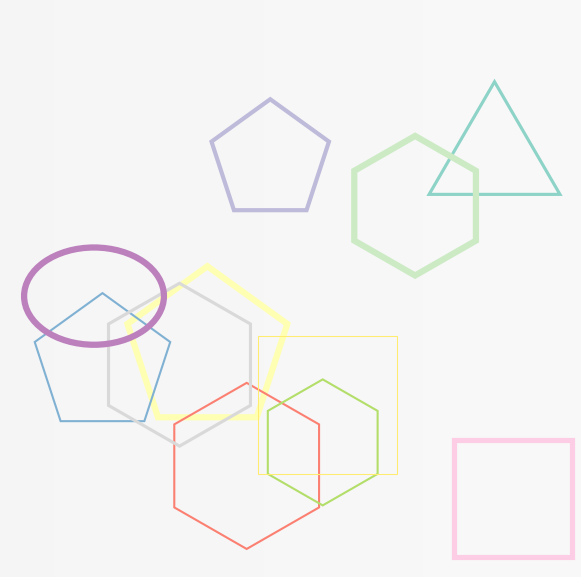[{"shape": "triangle", "thickness": 1.5, "radius": 0.65, "center": [0.851, 0.728]}, {"shape": "pentagon", "thickness": 3, "radius": 0.72, "center": [0.357, 0.394]}, {"shape": "pentagon", "thickness": 2, "radius": 0.53, "center": [0.465, 0.721]}, {"shape": "hexagon", "thickness": 1, "radius": 0.72, "center": [0.424, 0.192]}, {"shape": "pentagon", "thickness": 1, "radius": 0.61, "center": [0.176, 0.369]}, {"shape": "hexagon", "thickness": 1, "radius": 0.55, "center": [0.555, 0.233]}, {"shape": "square", "thickness": 2.5, "radius": 0.51, "center": [0.883, 0.136]}, {"shape": "hexagon", "thickness": 1.5, "radius": 0.71, "center": [0.309, 0.368]}, {"shape": "oval", "thickness": 3, "radius": 0.6, "center": [0.162, 0.486]}, {"shape": "hexagon", "thickness": 3, "radius": 0.6, "center": [0.714, 0.643]}, {"shape": "square", "thickness": 0.5, "radius": 0.6, "center": [0.563, 0.298]}]